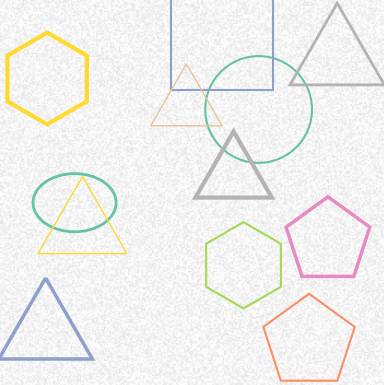[{"shape": "oval", "thickness": 2, "radius": 0.54, "center": [0.194, 0.473]}, {"shape": "circle", "thickness": 1.5, "radius": 0.69, "center": [0.672, 0.716]}, {"shape": "pentagon", "thickness": 1.5, "radius": 0.62, "center": [0.803, 0.112]}, {"shape": "triangle", "thickness": 2.5, "radius": 0.7, "center": [0.118, 0.138]}, {"shape": "square", "thickness": 1.5, "radius": 0.66, "center": [0.577, 0.898]}, {"shape": "pentagon", "thickness": 2.5, "radius": 0.57, "center": [0.852, 0.375]}, {"shape": "hexagon", "thickness": 1.5, "radius": 0.56, "center": [0.633, 0.311]}, {"shape": "hexagon", "thickness": 3, "radius": 0.6, "center": [0.122, 0.796]}, {"shape": "triangle", "thickness": 1, "radius": 0.67, "center": [0.214, 0.408]}, {"shape": "triangle", "thickness": 1, "radius": 0.54, "center": [0.484, 0.727]}, {"shape": "triangle", "thickness": 2, "radius": 0.71, "center": [0.876, 0.85]}, {"shape": "triangle", "thickness": 3, "radius": 0.57, "center": [0.607, 0.544]}]